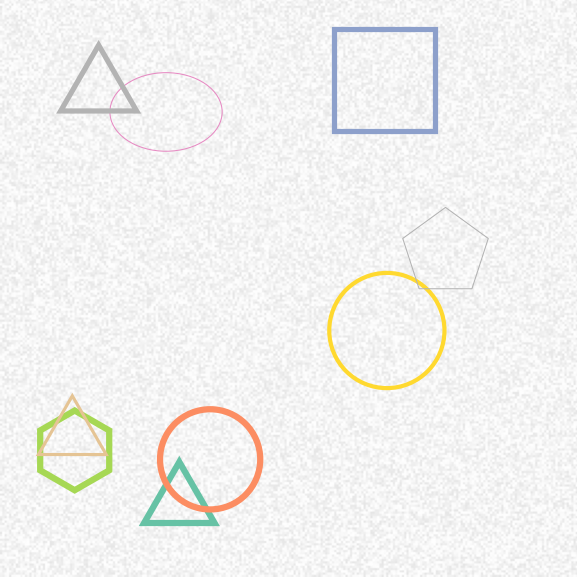[{"shape": "triangle", "thickness": 3, "radius": 0.35, "center": [0.311, 0.129]}, {"shape": "circle", "thickness": 3, "radius": 0.43, "center": [0.364, 0.204]}, {"shape": "square", "thickness": 2.5, "radius": 0.44, "center": [0.666, 0.861]}, {"shape": "oval", "thickness": 0.5, "radius": 0.49, "center": [0.288, 0.805]}, {"shape": "hexagon", "thickness": 3, "radius": 0.35, "center": [0.129, 0.219]}, {"shape": "circle", "thickness": 2, "radius": 0.5, "center": [0.67, 0.427]}, {"shape": "triangle", "thickness": 1.5, "radius": 0.34, "center": [0.125, 0.246]}, {"shape": "triangle", "thickness": 2.5, "radius": 0.38, "center": [0.171, 0.845]}, {"shape": "pentagon", "thickness": 0.5, "radius": 0.39, "center": [0.771, 0.562]}]